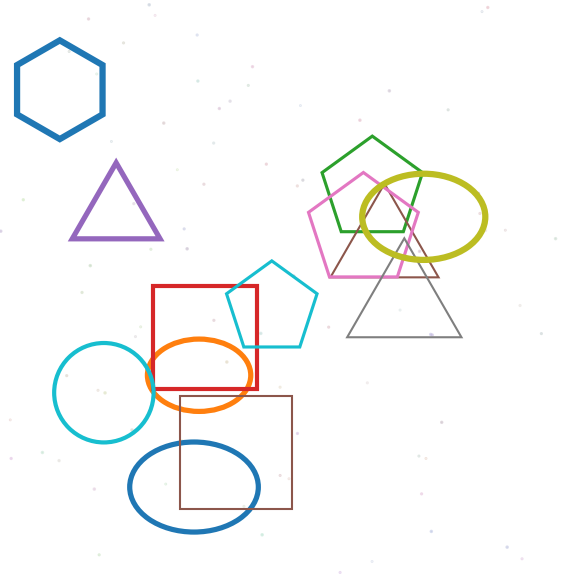[{"shape": "oval", "thickness": 2.5, "radius": 0.56, "center": [0.336, 0.156]}, {"shape": "hexagon", "thickness": 3, "radius": 0.43, "center": [0.104, 0.844]}, {"shape": "oval", "thickness": 2.5, "radius": 0.45, "center": [0.345, 0.349]}, {"shape": "pentagon", "thickness": 1.5, "radius": 0.46, "center": [0.645, 0.672]}, {"shape": "square", "thickness": 2, "radius": 0.45, "center": [0.355, 0.415]}, {"shape": "triangle", "thickness": 2.5, "radius": 0.44, "center": [0.201, 0.629]}, {"shape": "square", "thickness": 1, "radius": 0.49, "center": [0.409, 0.216]}, {"shape": "triangle", "thickness": 1, "radius": 0.54, "center": [0.666, 0.573]}, {"shape": "pentagon", "thickness": 1.5, "radius": 0.5, "center": [0.629, 0.6]}, {"shape": "triangle", "thickness": 1, "radius": 0.57, "center": [0.7, 0.472]}, {"shape": "oval", "thickness": 3, "radius": 0.53, "center": [0.734, 0.624]}, {"shape": "circle", "thickness": 2, "radius": 0.43, "center": [0.18, 0.319]}, {"shape": "pentagon", "thickness": 1.5, "radius": 0.41, "center": [0.471, 0.465]}]